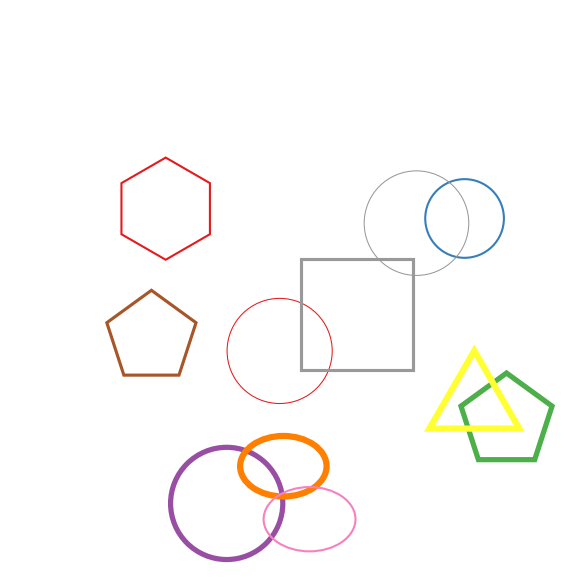[{"shape": "circle", "thickness": 0.5, "radius": 0.46, "center": [0.484, 0.391]}, {"shape": "hexagon", "thickness": 1, "radius": 0.44, "center": [0.287, 0.638]}, {"shape": "circle", "thickness": 1, "radius": 0.34, "center": [0.804, 0.621]}, {"shape": "pentagon", "thickness": 2.5, "radius": 0.41, "center": [0.877, 0.27]}, {"shape": "circle", "thickness": 2.5, "radius": 0.49, "center": [0.393, 0.127]}, {"shape": "oval", "thickness": 3, "radius": 0.37, "center": [0.491, 0.192]}, {"shape": "triangle", "thickness": 3, "radius": 0.45, "center": [0.821, 0.302]}, {"shape": "pentagon", "thickness": 1.5, "radius": 0.41, "center": [0.262, 0.415]}, {"shape": "oval", "thickness": 1, "radius": 0.4, "center": [0.536, 0.1]}, {"shape": "circle", "thickness": 0.5, "radius": 0.45, "center": [0.721, 0.613]}, {"shape": "square", "thickness": 1.5, "radius": 0.48, "center": [0.618, 0.454]}]